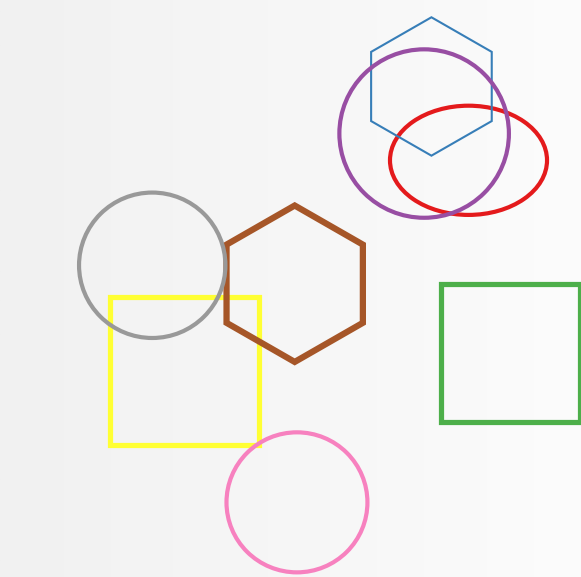[{"shape": "oval", "thickness": 2, "radius": 0.68, "center": [0.806, 0.722]}, {"shape": "hexagon", "thickness": 1, "radius": 0.6, "center": [0.742, 0.849]}, {"shape": "square", "thickness": 2.5, "radius": 0.6, "center": [0.878, 0.388]}, {"shape": "circle", "thickness": 2, "radius": 0.73, "center": [0.73, 0.768]}, {"shape": "square", "thickness": 2.5, "radius": 0.64, "center": [0.317, 0.356]}, {"shape": "hexagon", "thickness": 3, "radius": 0.68, "center": [0.507, 0.508]}, {"shape": "circle", "thickness": 2, "radius": 0.61, "center": [0.511, 0.129]}, {"shape": "circle", "thickness": 2, "radius": 0.63, "center": [0.262, 0.54]}]